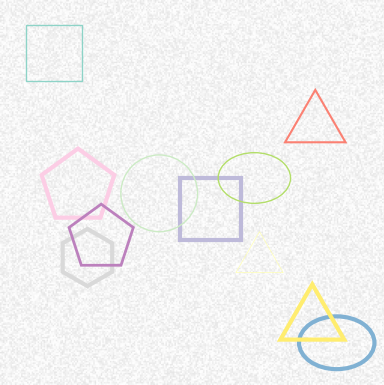[{"shape": "square", "thickness": 1, "radius": 0.36, "center": [0.14, 0.863]}, {"shape": "triangle", "thickness": 0.5, "radius": 0.35, "center": [0.674, 0.327]}, {"shape": "square", "thickness": 3, "radius": 0.4, "center": [0.547, 0.457]}, {"shape": "triangle", "thickness": 1.5, "radius": 0.45, "center": [0.819, 0.676]}, {"shape": "oval", "thickness": 3, "radius": 0.49, "center": [0.875, 0.11]}, {"shape": "oval", "thickness": 1, "radius": 0.47, "center": [0.661, 0.538]}, {"shape": "pentagon", "thickness": 3, "radius": 0.5, "center": [0.203, 0.515]}, {"shape": "hexagon", "thickness": 3, "radius": 0.37, "center": [0.227, 0.331]}, {"shape": "pentagon", "thickness": 2, "radius": 0.44, "center": [0.263, 0.382]}, {"shape": "circle", "thickness": 1, "radius": 0.5, "center": [0.414, 0.498]}, {"shape": "triangle", "thickness": 3, "radius": 0.48, "center": [0.811, 0.166]}]